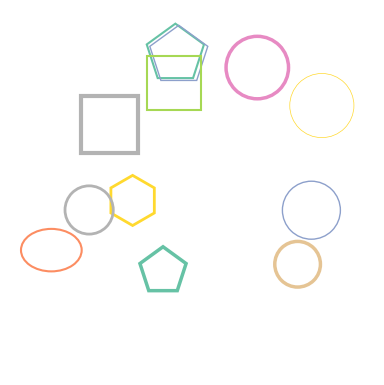[{"shape": "pentagon", "thickness": 2.5, "radius": 0.32, "center": [0.423, 0.296]}, {"shape": "pentagon", "thickness": 1.5, "radius": 0.39, "center": [0.455, 0.86]}, {"shape": "oval", "thickness": 1.5, "radius": 0.39, "center": [0.133, 0.35]}, {"shape": "pentagon", "thickness": 1, "radius": 0.4, "center": [0.464, 0.855]}, {"shape": "circle", "thickness": 1, "radius": 0.38, "center": [0.809, 0.454]}, {"shape": "circle", "thickness": 2.5, "radius": 0.41, "center": [0.668, 0.825]}, {"shape": "square", "thickness": 1.5, "radius": 0.35, "center": [0.452, 0.784]}, {"shape": "hexagon", "thickness": 2, "radius": 0.33, "center": [0.344, 0.479]}, {"shape": "circle", "thickness": 0.5, "radius": 0.42, "center": [0.836, 0.726]}, {"shape": "circle", "thickness": 2.5, "radius": 0.3, "center": [0.773, 0.314]}, {"shape": "square", "thickness": 3, "radius": 0.37, "center": [0.284, 0.677]}, {"shape": "circle", "thickness": 2, "radius": 0.31, "center": [0.232, 0.455]}]